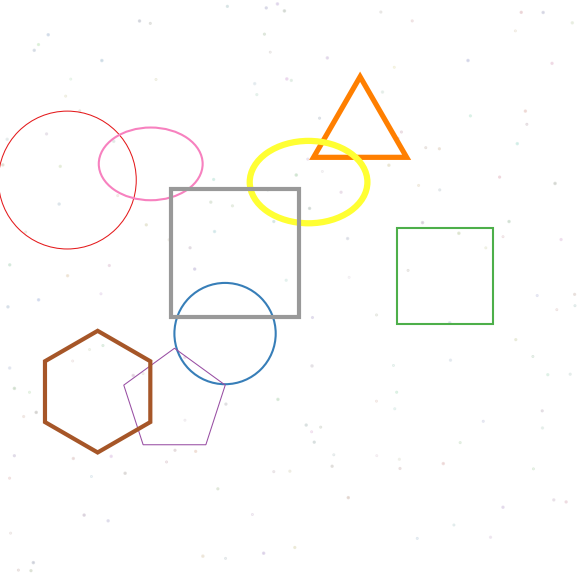[{"shape": "circle", "thickness": 0.5, "radius": 0.6, "center": [0.117, 0.687]}, {"shape": "circle", "thickness": 1, "radius": 0.44, "center": [0.39, 0.422]}, {"shape": "square", "thickness": 1, "radius": 0.41, "center": [0.771, 0.522]}, {"shape": "pentagon", "thickness": 0.5, "radius": 0.46, "center": [0.302, 0.304]}, {"shape": "triangle", "thickness": 2.5, "radius": 0.47, "center": [0.624, 0.773]}, {"shape": "oval", "thickness": 3, "radius": 0.51, "center": [0.534, 0.684]}, {"shape": "hexagon", "thickness": 2, "radius": 0.53, "center": [0.169, 0.321]}, {"shape": "oval", "thickness": 1, "radius": 0.45, "center": [0.261, 0.715]}, {"shape": "square", "thickness": 2, "radius": 0.55, "center": [0.407, 0.56]}]